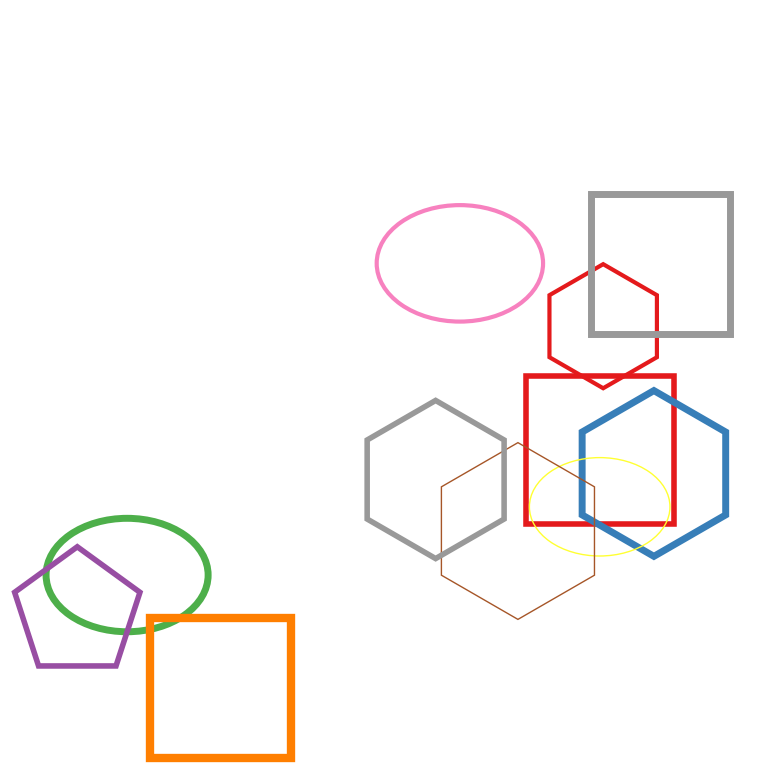[{"shape": "square", "thickness": 2, "radius": 0.48, "center": [0.78, 0.416]}, {"shape": "hexagon", "thickness": 1.5, "radius": 0.4, "center": [0.783, 0.576]}, {"shape": "hexagon", "thickness": 2.5, "radius": 0.54, "center": [0.849, 0.385]}, {"shape": "oval", "thickness": 2.5, "radius": 0.53, "center": [0.165, 0.253]}, {"shape": "pentagon", "thickness": 2, "radius": 0.43, "center": [0.1, 0.204]}, {"shape": "square", "thickness": 3, "radius": 0.46, "center": [0.286, 0.107]}, {"shape": "oval", "thickness": 0.5, "radius": 0.46, "center": [0.779, 0.342]}, {"shape": "hexagon", "thickness": 0.5, "radius": 0.57, "center": [0.673, 0.31]}, {"shape": "oval", "thickness": 1.5, "radius": 0.54, "center": [0.597, 0.658]}, {"shape": "square", "thickness": 2.5, "radius": 0.45, "center": [0.858, 0.657]}, {"shape": "hexagon", "thickness": 2, "radius": 0.51, "center": [0.566, 0.377]}]